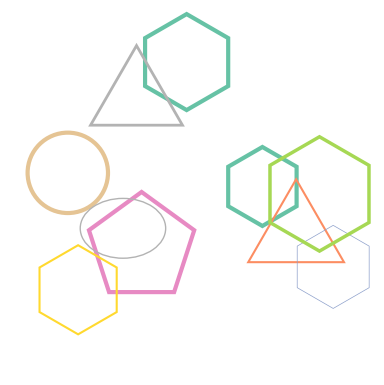[{"shape": "hexagon", "thickness": 3, "radius": 0.62, "center": [0.485, 0.839]}, {"shape": "hexagon", "thickness": 3, "radius": 0.51, "center": [0.682, 0.516]}, {"shape": "triangle", "thickness": 1.5, "radius": 0.72, "center": [0.769, 0.391]}, {"shape": "hexagon", "thickness": 0.5, "radius": 0.54, "center": [0.865, 0.307]}, {"shape": "pentagon", "thickness": 3, "radius": 0.72, "center": [0.368, 0.358]}, {"shape": "hexagon", "thickness": 2.5, "radius": 0.74, "center": [0.83, 0.496]}, {"shape": "hexagon", "thickness": 1.5, "radius": 0.58, "center": [0.203, 0.247]}, {"shape": "circle", "thickness": 3, "radius": 0.52, "center": [0.176, 0.551]}, {"shape": "triangle", "thickness": 2, "radius": 0.69, "center": [0.355, 0.744]}, {"shape": "oval", "thickness": 1, "radius": 0.55, "center": [0.319, 0.407]}]